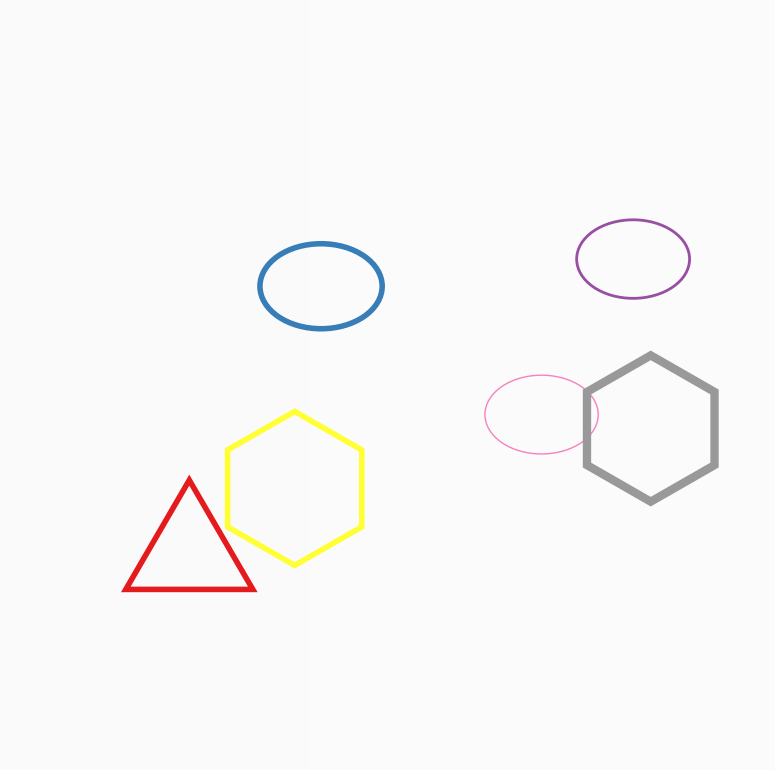[{"shape": "triangle", "thickness": 2, "radius": 0.47, "center": [0.244, 0.282]}, {"shape": "oval", "thickness": 2, "radius": 0.39, "center": [0.414, 0.628]}, {"shape": "oval", "thickness": 1, "radius": 0.36, "center": [0.817, 0.664]}, {"shape": "hexagon", "thickness": 2, "radius": 0.5, "center": [0.38, 0.366]}, {"shape": "oval", "thickness": 0.5, "radius": 0.37, "center": [0.699, 0.462]}, {"shape": "hexagon", "thickness": 3, "radius": 0.48, "center": [0.84, 0.443]}]